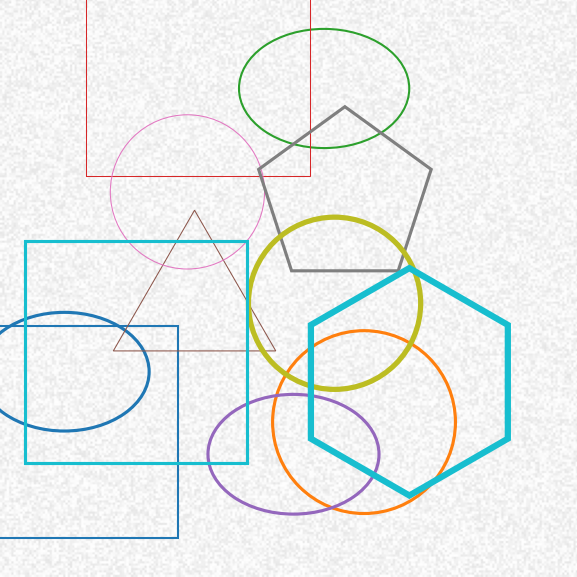[{"shape": "square", "thickness": 1, "radius": 0.92, "center": [0.125, 0.252]}, {"shape": "oval", "thickness": 1.5, "radius": 0.73, "center": [0.111, 0.356]}, {"shape": "circle", "thickness": 1.5, "radius": 0.79, "center": [0.63, 0.268]}, {"shape": "oval", "thickness": 1, "radius": 0.74, "center": [0.561, 0.846]}, {"shape": "square", "thickness": 0.5, "radius": 0.97, "center": [0.343, 0.889]}, {"shape": "oval", "thickness": 1.5, "radius": 0.74, "center": [0.508, 0.213]}, {"shape": "triangle", "thickness": 0.5, "radius": 0.81, "center": [0.337, 0.473]}, {"shape": "circle", "thickness": 0.5, "radius": 0.67, "center": [0.325, 0.667]}, {"shape": "pentagon", "thickness": 1.5, "radius": 0.79, "center": [0.597, 0.657]}, {"shape": "circle", "thickness": 2.5, "radius": 0.75, "center": [0.579, 0.474]}, {"shape": "hexagon", "thickness": 3, "radius": 0.98, "center": [0.709, 0.338]}, {"shape": "square", "thickness": 1.5, "radius": 0.96, "center": [0.235, 0.39]}]